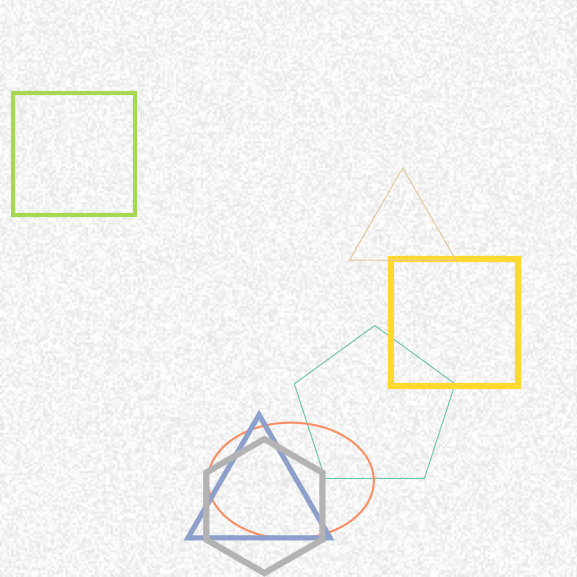[{"shape": "pentagon", "thickness": 0.5, "radius": 0.73, "center": [0.649, 0.289]}, {"shape": "oval", "thickness": 1, "radius": 0.72, "center": [0.504, 0.167]}, {"shape": "triangle", "thickness": 2.5, "radius": 0.71, "center": [0.449, 0.139]}, {"shape": "square", "thickness": 2, "radius": 0.53, "center": [0.128, 0.733]}, {"shape": "square", "thickness": 3, "radius": 0.55, "center": [0.786, 0.441]}, {"shape": "triangle", "thickness": 0.5, "radius": 0.53, "center": [0.697, 0.602]}, {"shape": "hexagon", "thickness": 3, "radius": 0.58, "center": [0.458, 0.123]}]